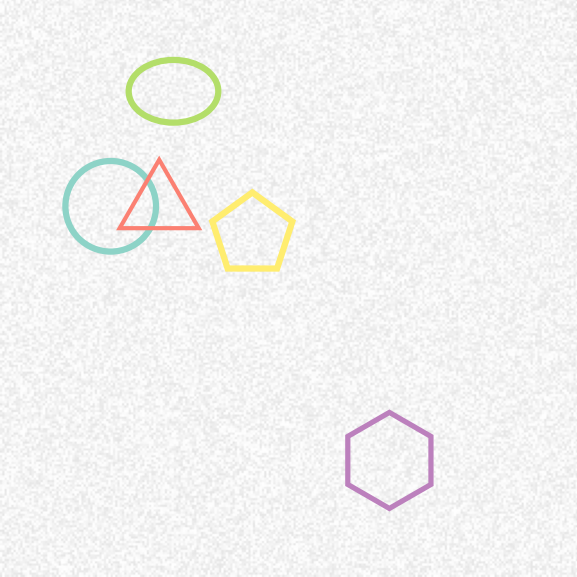[{"shape": "circle", "thickness": 3, "radius": 0.39, "center": [0.192, 0.642]}, {"shape": "triangle", "thickness": 2, "radius": 0.39, "center": [0.276, 0.644]}, {"shape": "oval", "thickness": 3, "radius": 0.39, "center": [0.3, 0.841]}, {"shape": "hexagon", "thickness": 2.5, "radius": 0.42, "center": [0.674, 0.202]}, {"shape": "pentagon", "thickness": 3, "radius": 0.36, "center": [0.437, 0.593]}]